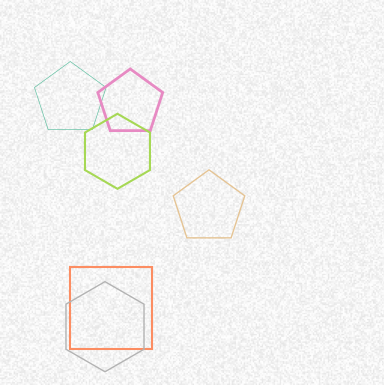[{"shape": "pentagon", "thickness": 0.5, "radius": 0.49, "center": [0.183, 0.742]}, {"shape": "square", "thickness": 1.5, "radius": 0.53, "center": [0.289, 0.199]}, {"shape": "pentagon", "thickness": 2, "radius": 0.44, "center": [0.338, 0.732]}, {"shape": "hexagon", "thickness": 1.5, "radius": 0.49, "center": [0.305, 0.607]}, {"shape": "pentagon", "thickness": 1, "radius": 0.49, "center": [0.543, 0.461]}, {"shape": "hexagon", "thickness": 1, "radius": 0.59, "center": [0.273, 0.151]}]